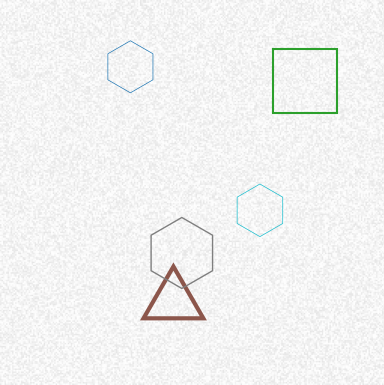[{"shape": "hexagon", "thickness": 0.5, "radius": 0.34, "center": [0.339, 0.827]}, {"shape": "square", "thickness": 1.5, "radius": 0.41, "center": [0.793, 0.789]}, {"shape": "triangle", "thickness": 3, "radius": 0.45, "center": [0.45, 0.218]}, {"shape": "hexagon", "thickness": 1, "radius": 0.46, "center": [0.472, 0.343]}, {"shape": "hexagon", "thickness": 0.5, "radius": 0.34, "center": [0.675, 0.454]}]